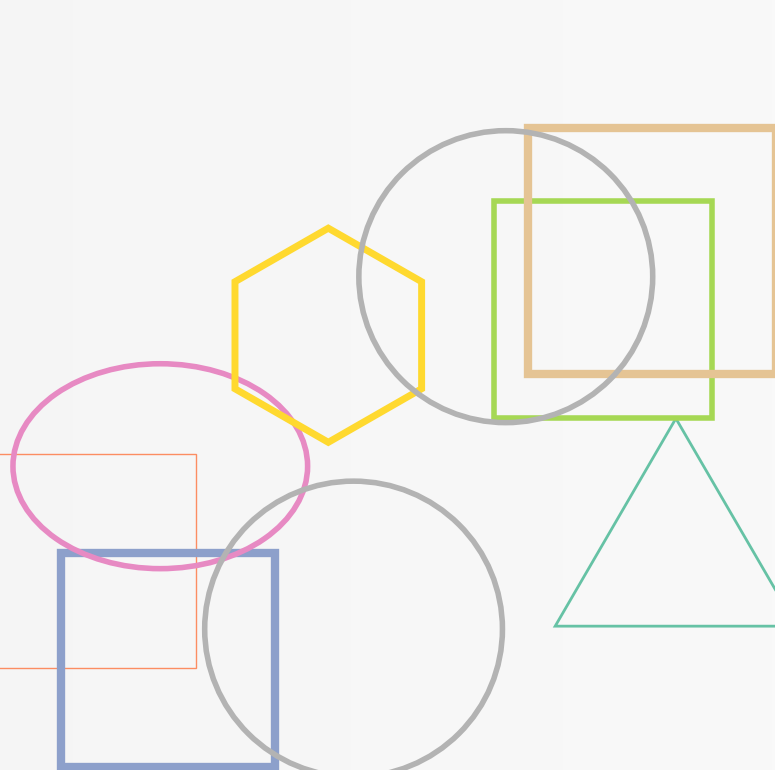[{"shape": "triangle", "thickness": 1, "radius": 0.9, "center": [0.872, 0.277]}, {"shape": "square", "thickness": 0.5, "radius": 0.7, "center": [0.114, 0.271]}, {"shape": "square", "thickness": 3, "radius": 0.69, "center": [0.217, 0.143]}, {"shape": "oval", "thickness": 2, "radius": 0.95, "center": [0.207, 0.395]}, {"shape": "square", "thickness": 2, "radius": 0.7, "center": [0.778, 0.598]}, {"shape": "hexagon", "thickness": 2.5, "radius": 0.7, "center": [0.424, 0.565]}, {"shape": "square", "thickness": 3, "radius": 0.8, "center": [0.841, 0.674]}, {"shape": "circle", "thickness": 2, "radius": 0.96, "center": [0.456, 0.183]}, {"shape": "circle", "thickness": 2, "radius": 0.95, "center": [0.653, 0.641]}]